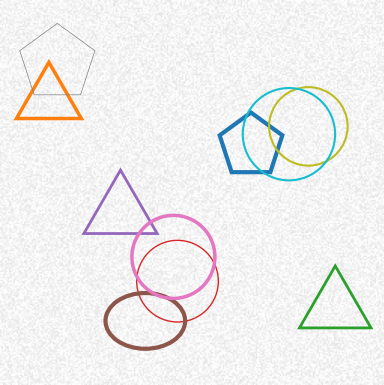[{"shape": "pentagon", "thickness": 3, "radius": 0.43, "center": [0.652, 0.622]}, {"shape": "triangle", "thickness": 2.5, "radius": 0.49, "center": [0.127, 0.741]}, {"shape": "triangle", "thickness": 2, "radius": 0.54, "center": [0.871, 0.202]}, {"shape": "circle", "thickness": 1, "radius": 0.53, "center": [0.461, 0.27]}, {"shape": "triangle", "thickness": 2, "radius": 0.55, "center": [0.313, 0.448]}, {"shape": "oval", "thickness": 3, "radius": 0.52, "center": [0.377, 0.167]}, {"shape": "circle", "thickness": 2.5, "radius": 0.54, "center": [0.45, 0.333]}, {"shape": "pentagon", "thickness": 0.5, "radius": 0.51, "center": [0.149, 0.837]}, {"shape": "circle", "thickness": 1.5, "radius": 0.51, "center": [0.801, 0.672]}, {"shape": "circle", "thickness": 1.5, "radius": 0.6, "center": [0.75, 0.651]}]